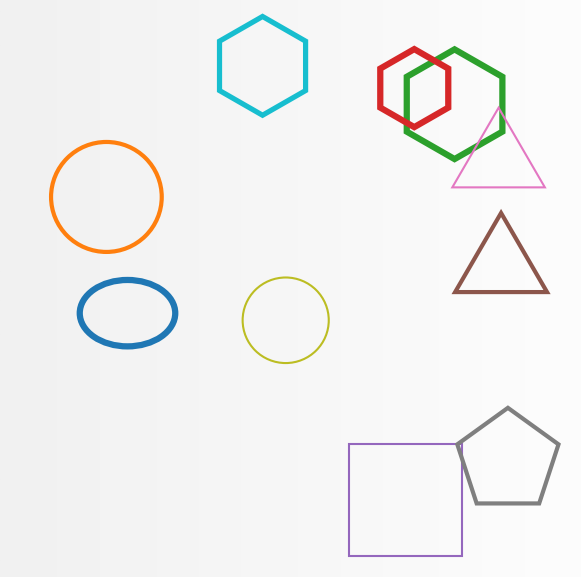[{"shape": "oval", "thickness": 3, "radius": 0.41, "center": [0.219, 0.457]}, {"shape": "circle", "thickness": 2, "radius": 0.48, "center": [0.183, 0.658]}, {"shape": "hexagon", "thickness": 3, "radius": 0.47, "center": [0.782, 0.819]}, {"shape": "hexagon", "thickness": 3, "radius": 0.34, "center": [0.713, 0.847]}, {"shape": "square", "thickness": 1, "radius": 0.49, "center": [0.698, 0.133]}, {"shape": "triangle", "thickness": 2, "radius": 0.46, "center": [0.862, 0.539]}, {"shape": "triangle", "thickness": 1, "radius": 0.46, "center": [0.858, 0.721]}, {"shape": "pentagon", "thickness": 2, "radius": 0.46, "center": [0.874, 0.201]}, {"shape": "circle", "thickness": 1, "radius": 0.37, "center": [0.492, 0.445]}, {"shape": "hexagon", "thickness": 2.5, "radius": 0.43, "center": [0.452, 0.885]}]